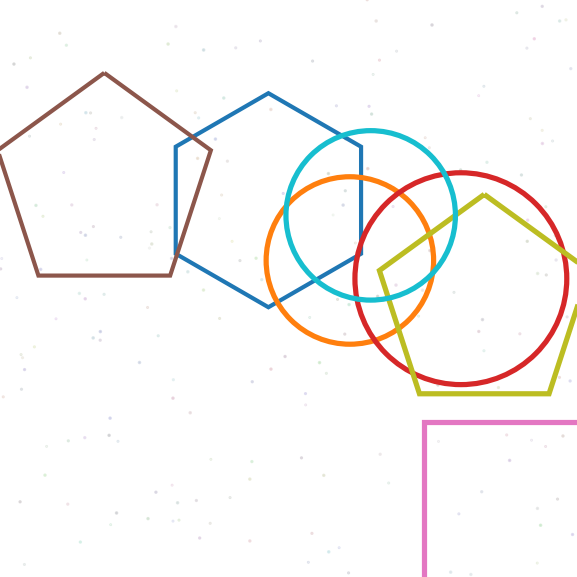[{"shape": "hexagon", "thickness": 2, "radius": 0.93, "center": [0.465, 0.652]}, {"shape": "circle", "thickness": 2.5, "radius": 0.72, "center": [0.606, 0.548]}, {"shape": "circle", "thickness": 2.5, "radius": 0.92, "center": [0.798, 0.517]}, {"shape": "pentagon", "thickness": 2, "radius": 0.97, "center": [0.181, 0.679]}, {"shape": "square", "thickness": 2.5, "radius": 0.77, "center": [0.888, 0.115]}, {"shape": "pentagon", "thickness": 2.5, "radius": 0.95, "center": [0.839, 0.472]}, {"shape": "circle", "thickness": 2.5, "radius": 0.73, "center": [0.642, 0.626]}]